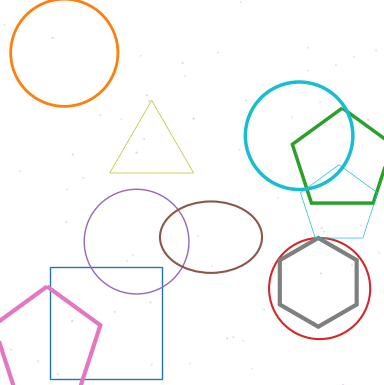[{"shape": "square", "thickness": 1, "radius": 0.73, "center": [0.274, 0.161]}, {"shape": "circle", "thickness": 2, "radius": 0.7, "center": [0.167, 0.863]}, {"shape": "pentagon", "thickness": 2.5, "radius": 0.68, "center": [0.889, 0.583]}, {"shape": "circle", "thickness": 1.5, "radius": 0.66, "center": [0.83, 0.251]}, {"shape": "circle", "thickness": 1, "radius": 0.68, "center": [0.355, 0.372]}, {"shape": "oval", "thickness": 1.5, "radius": 0.66, "center": [0.548, 0.384]}, {"shape": "pentagon", "thickness": 3, "radius": 0.73, "center": [0.122, 0.11]}, {"shape": "hexagon", "thickness": 3, "radius": 0.58, "center": [0.827, 0.267]}, {"shape": "triangle", "thickness": 0.5, "radius": 0.63, "center": [0.394, 0.614]}, {"shape": "pentagon", "thickness": 0.5, "radius": 0.53, "center": [0.881, 0.467]}, {"shape": "circle", "thickness": 2.5, "radius": 0.7, "center": [0.777, 0.647]}]